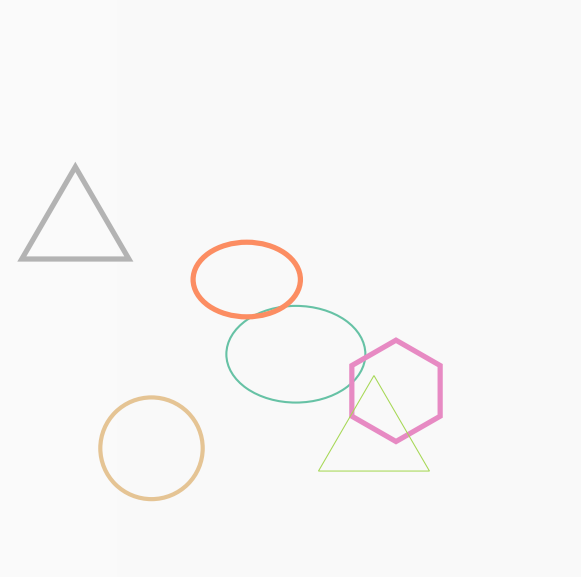[{"shape": "oval", "thickness": 1, "radius": 0.6, "center": [0.509, 0.386]}, {"shape": "oval", "thickness": 2.5, "radius": 0.46, "center": [0.425, 0.515]}, {"shape": "hexagon", "thickness": 2.5, "radius": 0.44, "center": [0.681, 0.322]}, {"shape": "triangle", "thickness": 0.5, "radius": 0.55, "center": [0.643, 0.239]}, {"shape": "circle", "thickness": 2, "radius": 0.44, "center": [0.261, 0.223]}, {"shape": "triangle", "thickness": 2.5, "radius": 0.53, "center": [0.13, 0.604]}]